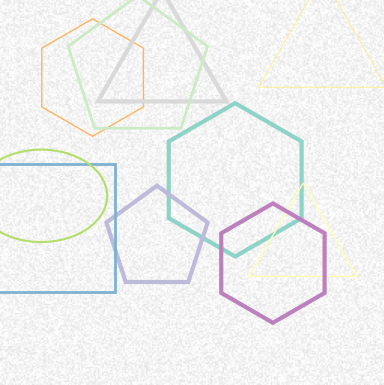[{"shape": "hexagon", "thickness": 3, "radius": 1.0, "center": [0.611, 0.533]}, {"shape": "triangle", "thickness": 1, "radius": 0.81, "center": [0.787, 0.363]}, {"shape": "pentagon", "thickness": 3, "radius": 0.69, "center": [0.408, 0.379]}, {"shape": "square", "thickness": 2, "radius": 0.84, "center": [0.132, 0.408]}, {"shape": "hexagon", "thickness": 1, "radius": 0.76, "center": [0.24, 0.799]}, {"shape": "oval", "thickness": 1.5, "radius": 0.86, "center": [0.107, 0.491]}, {"shape": "triangle", "thickness": 3, "radius": 0.96, "center": [0.421, 0.833]}, {"shape": "hexagon", "thickness": 3, "radius": 0.78, "center": [0.709, 0.317]}, {"shape": "pentagon", "thickness": 2, "radius": 0.95, "center": [0.358, 0.821]}, {"shape": "triangle", "thickness": 0.5, "radius": 0.96, "center": [0.838, 0.87]}]